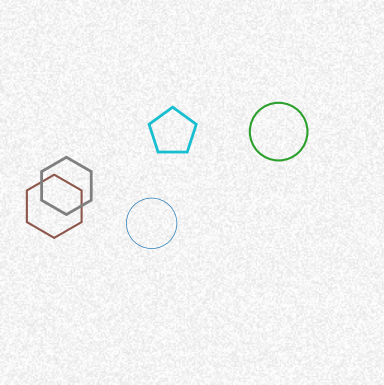[{"shape": "circle", "thickness": 0.5, "radius": 0.33, "center": [0.394, 0.42]}, {"shape": "circle", "thickness": 1.5, "radius": 0.37, "center": [0.724, 0.658]}, {"shape": "hexagon", "thickness": 1.5, "radius": 0.41, "center": [0.141, 0.464]}, {"shape": "hexagon", "thickness": 2, "radius": 0.37, "center": [0.173, 0.517]}, {"shape": "pentagon", "thickness": 2, "radius": 0.32, "center": [0.448, 0.657]}]